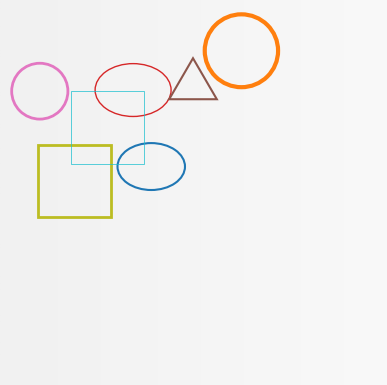[{"shape": "oval", "thickness": 1.5, "radius": 0.44, "center": [0.39, 0.567]}, {"shape": "circle", "thickness": 3, "radius": 0.47, "center": [0.623, 0.868]}, {"shape": "oval", "thickness": 1, "radius": 0.49, "center": [0.343, 0.766]}, {"shape": "triangle", "thickness": 1.5, "radius": 0.35, "center": [0.498, 0.778]}, {"shape": "circle", "thickness": 2, "radius": 0.36, "center": [0.103, 0.763]}, {"shape": "square", "thickness": 2, "radius": 0.47, "center": [0.191, 0.531]}, {"shape": "square", "thickness": 0.5, "radius": 0.48, "center": [0.278, 0.668]}]